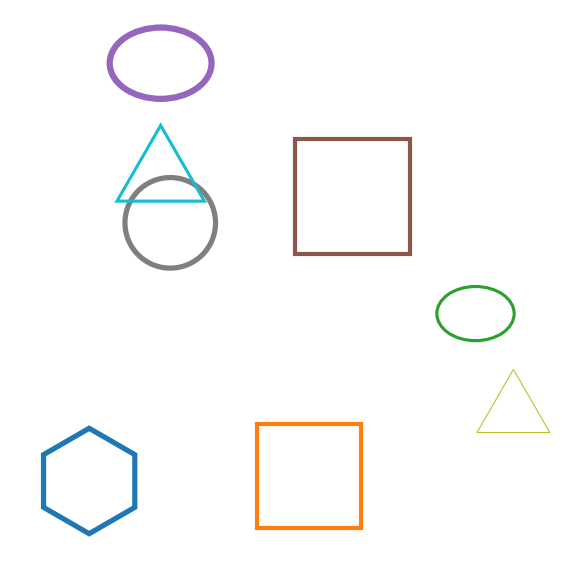[{"shape": "hexagon", "thickness": 2.5, "radius": 0.46, "center": [0.154, 0.166]}, {"shape": "square", "thickness": 2, "radius": 0.45, "center": [0.534, 0.175]}, {"shape": "oval", "thickness": 1.5, "radius": 0.33, "center": [0.823, 0.456]}, {"shape": "oval", "thickness": 3, "radius": 0.44, "center": [0.278, 0.89]}, {"shape": "square", "thickness": 2, "radius": 0.5, "center": [0.61, 0.659]}, {"shape": "circle", "thickness": 2.5, "radius": 0.39, "center": [0.295, 0.613]}, {"shape": "triangle", "thickness": 0.5, "radius": 0.36, "center": [0.889, 0.287]}, {"shape": "triangle", "thickness": 1.5, "radius": 0.44, "center": [0.278, 0.695]}]